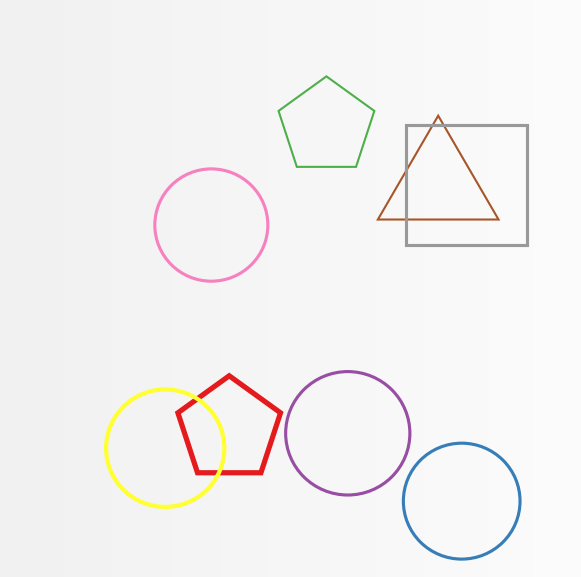[{"shape": "pentagon", "thickness": 2.5, "radius": 0.46, "center": [0.394, 0.256]}, {"shape": "circle", "thickness": 1.5, "radius": 0.5, "center": [0.794, 0.131]}, {"shape": "pentagon", "thickness": 1, "radius": 0.43, "center": [0.562, 0.78]}, {"shape": "circle", "thickness": 1.5, "radius": 0.53, "center": [0.598, 0.249]}, {"shape": "circle", "thickness": 2, "radius": 0.51, "center": [0.284, 0.223]}, {"shape": "triangle", "thickness": 1, "radius": 0.6, "center": [0.754, 0.679]}, {"shape": "circle", "thickness": 1.5, "radius": 0.49, "center": [0.364, 0.609]}, {"shape": "square", "thickness": 1.5, "radius": 0.52, "center": [0.803, 0.679]}]